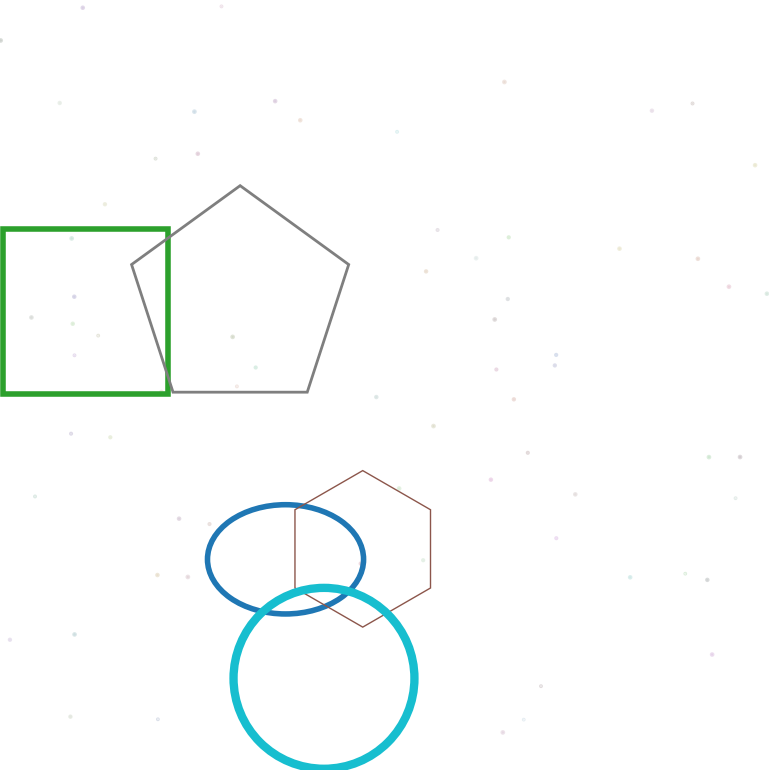[{"shape": "oval", "thickness": 2, "radius": 0.51, "center": [0.371, 0.274]}, {"shape": "square", "thickness": 2, "radius": 0.54, "center": [0.111, 0.595]}, {"shape": "hexagon", "thickness": 0.5, "radius": 0.51, "center": [0.471, 0.287]}, {"shape": "pentagon", "thickness": 1, "radius": 0.74, "center": [0.312, 0.611]}, {"shape": "circle", "thickness": 3, "radius": 0.59, "center": [0.421, 0.119]}]